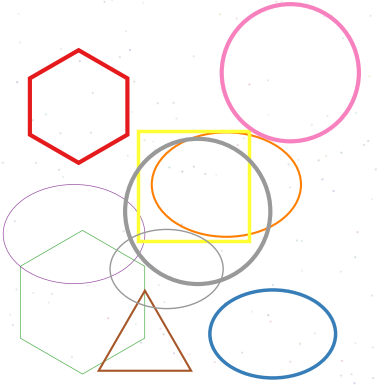[{"shape": "hexagon", "thickness": 3, "radius": 0.73, "center": [0.204, 0.723]}, {"shape": "oval", "thickness": 2.5, "radius": 0.82, "center": [0.708, 0.133]}, {"shape": "hexagon", "thickness": 0.5, "radius": 0.93, "center": [0.214, 0.215]}, {"shape": "oval", "thickness": 0.5, "radius": 0.92, "center": [0.192, 0.392]}, {"shape": "oval", "thickness": 1.5, "radius": 0.97, "center": [0.588, 0.521]}, {"shape": "square", "thickness": 2.5, "radius": 0.72, "center": [0.503, 0.517]}, {"shape": "triangle", "thickness": 1.5, "radius": 0.69, "center": [0.376, 0.106]}, {"shape": "circle", "thickness": 3, "radius": 0.89, "center": [0.754, 0.811]}, {"shape": "circle", "thickness": 3, "radius": 0.94, "center": [0.514, 0.451]}, {"shape": "oval", "thickness": 1, "radius": 0.73, "center": [0.433, 0.301]}]